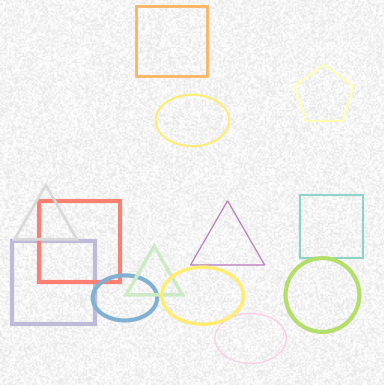[{"shape": "square", "thickness": 1.5, "radius": 0.41, "center": [0.862, 0.412]}, {"shape": "pentagon", "thickness": 1.5, "radius": 0.4, "center": [0.842, 0.751]}, {"shape": "square", "thickness": 3, "radius": 0.54, "center": [0.139, 0.266]}, {"shape": "square", "thickness": 3, "radius": 0.53, "center": [0.207, 0.372]}, {"shape": "oval", "thickness": 3, "radius": 0.42, "center": [0.324, 0.226]}, {"shape": "square", "thickness": 2, "radius": 0.46, "center": [0.446, 0.893]}, {"shape": "circle", "thickness": 3, "radius": 0.48, "center": [0.838, 0.234]}, {"shape": "oval", "thickness": 1, "radius": 0.46, "center": [0.651, 0.121]}, {"shape": "triangle", "thickness": 2, "radius": 0.47, "center": [0.119, 0.425]}, {"shape": "triangle", "thickness": 1, "radius": 0.56, "center": [0.591, 0.367]}, {"shape": "triangle", "thickness": 2.5, "radius": 0.42, "center": [0.401, 0.276]}, {"shape": "oval", "thickness": 1.5, "radius": 0.48, "center": [0.5, 0.687]}, {"shape": "oval", "thickness": 2.5, "radius": 0.53, "center": [0.526, 0.232]}]